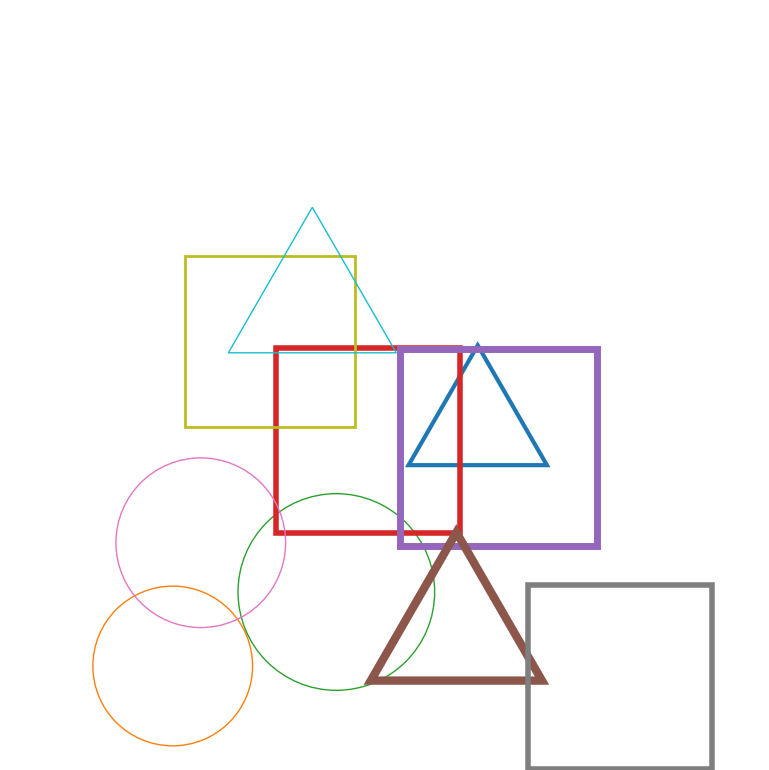[{"shape": "triangle", "thickness": 1.5, "radius": 0.52, "center": [0.62, 0.448]}, {"shape": "circle", "thickness": 0.5, "radius": 0.52, "center": [0.224, 0.135]}, {"shape": "circle", "thickness": 0.5, "radius": 0.64, "center": [0.437, 0.231]}, {"shape": "square", "thickness": 2, "radius": 0.6, "center": [0.478, 0.428]}, {"shape": "square", "thickness": 2.5, "radius": 0.64, "center": [0.647, 0.419]}, {"shape": "triangle", "thickness": 3, "radius": 0.64, "center": [0.593, 0.18]}, {"shape": "circle", "thickness": 0.5, "radius": 0.55, "center": [0.261, 0.295]}, {"shape": "square", "thickness": 2, "radius": 0.6, "center": [0.805, 0.121]}, {"shape": "square", "thickness": 1, "radius": 0.55, "center": [0.351, 0.556]}, {"shape": "triangle", "thickness": 0.5, "radius": 0.63, "center": [0.406, 0.605]}]